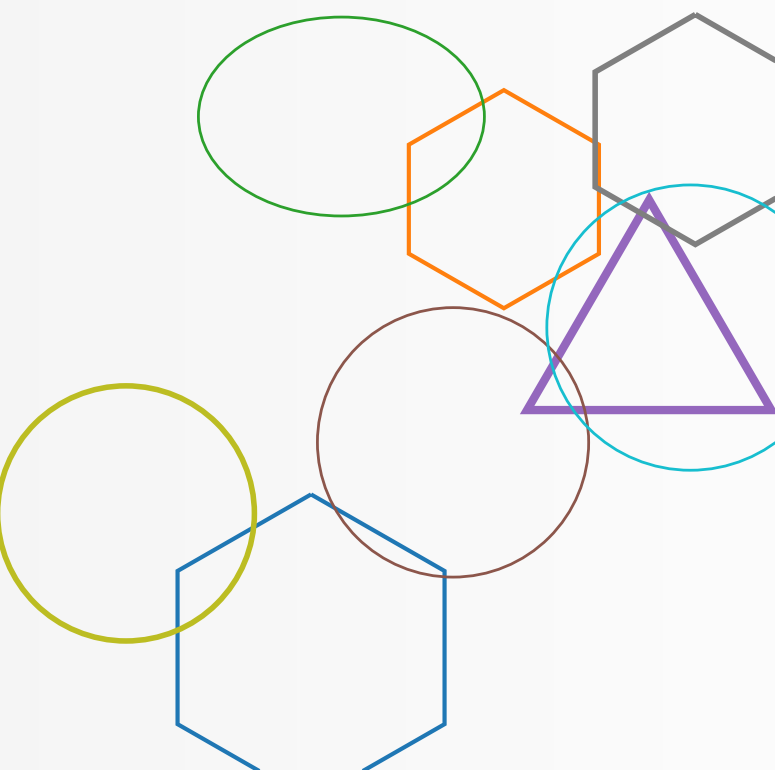[{"shape": "hexagon", "thickness": 1.5, "radius": 0.99, "center": [0.401, 0.159]}, {"shape": "hexagon", "thickness": 1.5, "radius": 0.71, "center": [0.65, 0.741]}, {"shape": "oval", "thickness": 1, "radius": 0.92, "center": [0.441, 0.849]}, {"shape": "triangle", "thickness": 3, "radius": 0.91, "center": [0.838, 0.558]}, {"shape": "circle", "thickness": 1, "radius": 0.87, "center": [0.585, 0.425]}, {"shape": "hexagon", "thickness": 2, "radius": 0.75, "center": [0.897, 0.832]}, {"shape": "circle", "thickness": 2, "radius": 0.83, "center": [0.163, 0.333]}, {"shape": "circle", "thickness": 1, "radius": 0.93, "center": [0.891, 0.575]}]